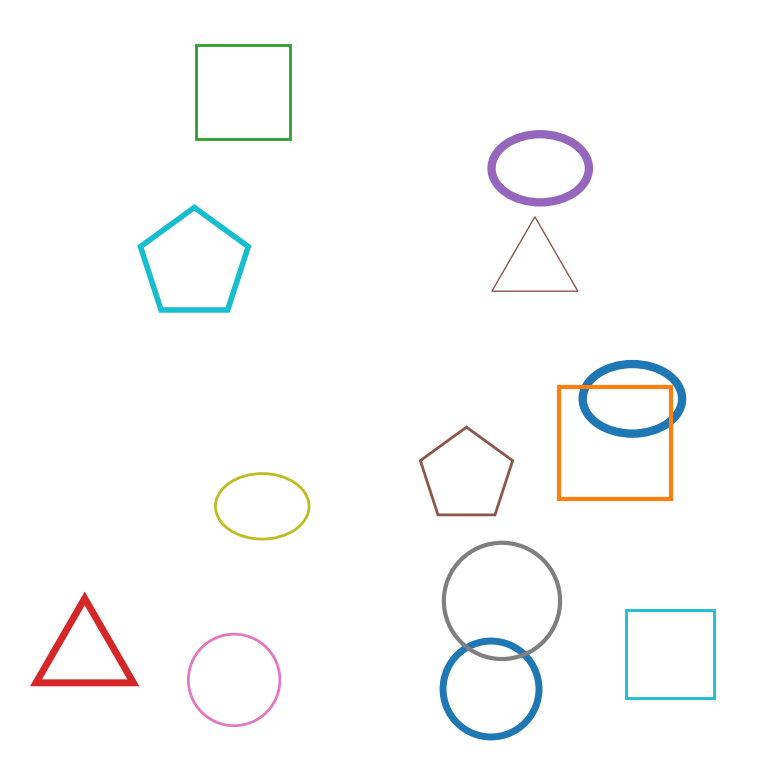[{"shape": "oval", "thickness": 3, "radius": 0.32, "center": [0.821, 0.482]}, {"shape": "circle", "thickness": 2.5, "radius": 0.31, "center": [0.638, 0.105]}, {"shape": "square", "thickness": 1.5, "radius": 0.36, "center": [0.798, 0.425]}, {"shape": "square", "thickness": 1, "radius": 0.31, "center": [0.316, 0.881]}, {"shape": "triangle", "thickness": 2.5, "radius": 0.37, "center": [0.11, 0.15]}, {"shape": "oval", "thickness": 3, "radius": 0.32, "center": [0.702, 0.781]}, {"shape": "triangle", "thickness": 0.5, "radius": 0.32, "center": [0.695, 0.654]}, {"shape": "pentagon", "thickness": 1, "radius": 0.31, "center": [0.606, 0.382]}, {"shape": "circle", "thickness": 1, "radius": 0.3, "center": [0.304, 0.117]}, {"shape": "circle", "thickness": 1.5, "radius": 0.38, "center": [0.652, 0.22]}, {"shape": "oval", "thickness": 1, "radius": 0.3, "center": [0.341, 0.342]}, {"shape": "square", "thickness": 1, "radius": 0.29, "center": [0.87, 0.151]}, {"shape": "pentagon", "thickness": 2, "radius": 0.37, "center": [0.252, 0.657]}]